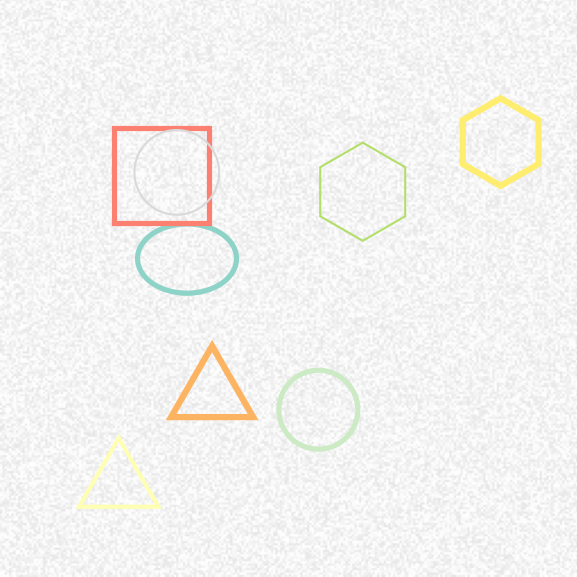[{"shape": "oval", "thickness": 2.5, "radius": 0.43, "center": [0.324, 0.551]}, {"shape": "triangle", "thickness": 2, "radius": 0.4, "center": [0.206, 0.161]}, {"shape": "square", "thickness": 2.5, "radius": 0.41, "center": [0.28, 0.695]}, {"shape": "triangle", "thickness": 3, "radius": 0.41, "center": [0.367, 0.318]}, {"shape": "hexagon", "thickness": 1, "radius": 0.42, "center": [0.628, 0.667]}, {"shape": "circle", "thickness": 1, "radius": 0.37, "center": [0.306, 0.701]}, {"shape": "circle", "thickness": 2.5, "radius": 0.34, "center": [0.551, 0.29]}, {"shape": "hexagon", "thickness": 3, "radius": 0.38, "center": [0.867, 0.753]}]